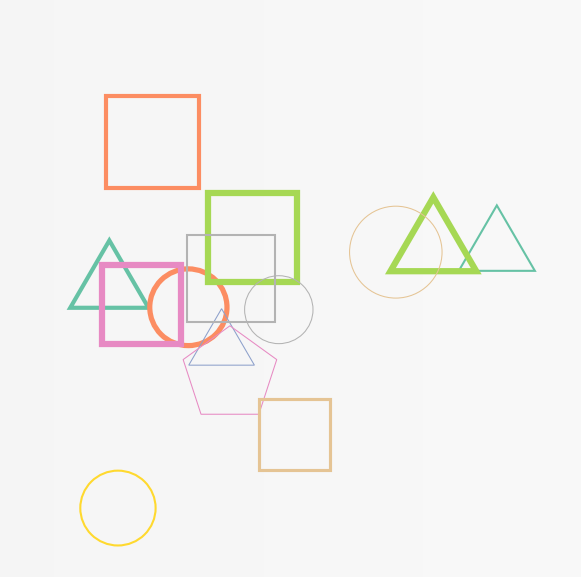[{"shape": "triangle", "thickness": 1, "radius": 0.38, "center": [0.855, 0.568]}, {"shape": "triangle", "thickness": 2, "radius": 0.39, "center": [0.188, 0.505]}, {"shape": "circle", "thickness": 2.5, "radius": 0.33, "center": [0.324, 0.467]}, {"shape": "square", "thickness": 2, "radius": 0.4, "center": [0.262, 0.753]}, {"shape": "triangle", "thickness": 0.5, "radius": 0.33, "center": [0.381, 0.399]}, {"shape": "square", "thickness": 3, "radius": 0.34, "center": [0.243, 0.472]}, {"shape": "pentagon", "thickness": 0.5, "radius": 0.42, "center": [0.396, 0.35]}, {"shape": "square", "thickness": 3, "radius": 0.38, "center": [0.435, 0.588]}, {"shape": "triangle", "thickness": 3, "radius": 0.43, "center": [0.746, 0.572]}, {"shape": "circle", "thickness": 1, "radius": 0.32, "center": [0.203, 0.119]}, {"shape": "square", "thickness": 1.5, "radius": 0.31, "center": [0.506, 0.247]}, {"shape": "circle", "thickness": 0.5, "radius": 0.4, "center": [0.681, 0.563]}, {"shape": "circle", "thickness": 0.5, "radius": 0.29, "center": [0.48, 0.463]}, {"shape": "square", "thickness": 1, "radius": 0.38, "center": [0.397, 0.517]}]